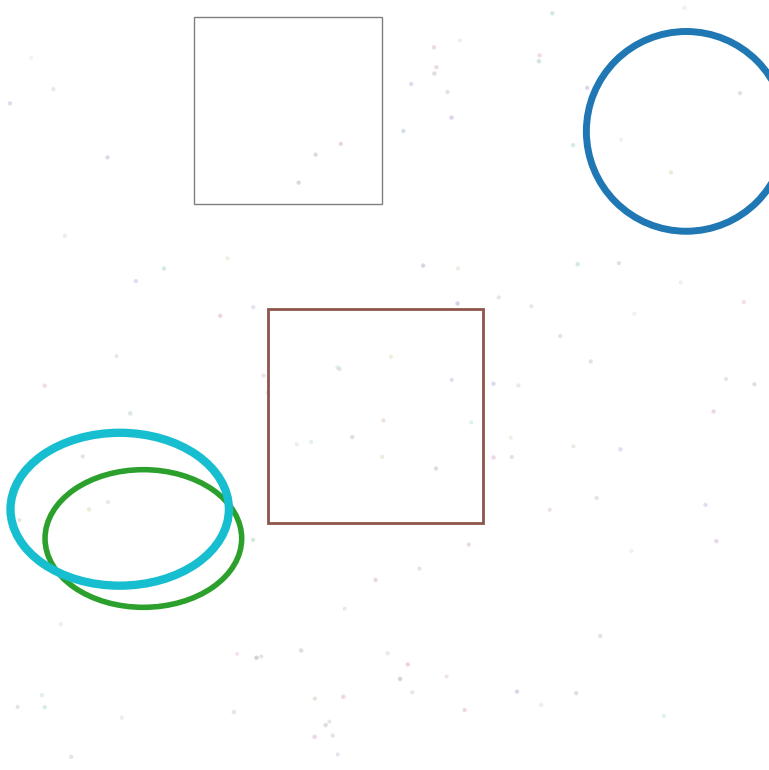[{"shape": "circle", "thickness": 2.5, "radius": 0.65, "center": [0.891, 0.829]}, {"shape": "oval", "thickness": 2, "radius": 0.64, "center": [0.186, 0.301]}, {"shape": "square", "thickness": 1, "radius": 0.7, "center": [0.488, 0.46]}, {"shape": "square", "thickness": 0.5, "radius": 0.61, "center": [0.374, 0.857]}, {"shape": "oval", "thickness": 3, "radius": 0.71, "center": [0.155, 0.339]}]